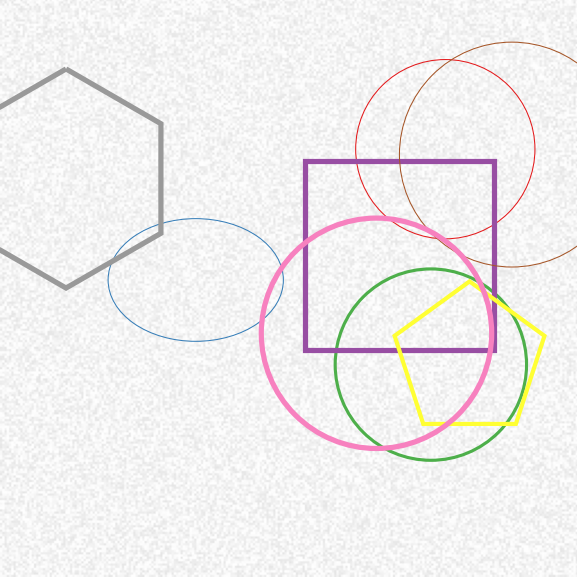[{"shape": "circle", "thickness": 0.5, "radius": 0.78, "center": [0.771, 0.741]}, {"shape": "oval", "thickness": 0.5, "radius": 0.76, "center": [0.339, 0.514]}, {"shape": "circle", "thickness": 1.5, "radius": 0.83, "center": [0.746, 0.368]}, {"shape": "square", "thickness": 2.5, "radius": 0.82, "center": [0.692, 0.557]}, {"shape": "pentagon", "thickness": 2, "radius": 0.68, "center": [0.813, 0.375]}, {"shape": "circle", "thickness": 0.5, "radius": 0.97, "center": [0.886, 0.731]}, {"shape": "circle", "thickness": 2.5, "radius": 1.0, "center": [0.652, 0.422]}, {"shape": "hexagon", "thickness": 2.5, "radius": 0.95, "center": [0.114, 0.69]}]